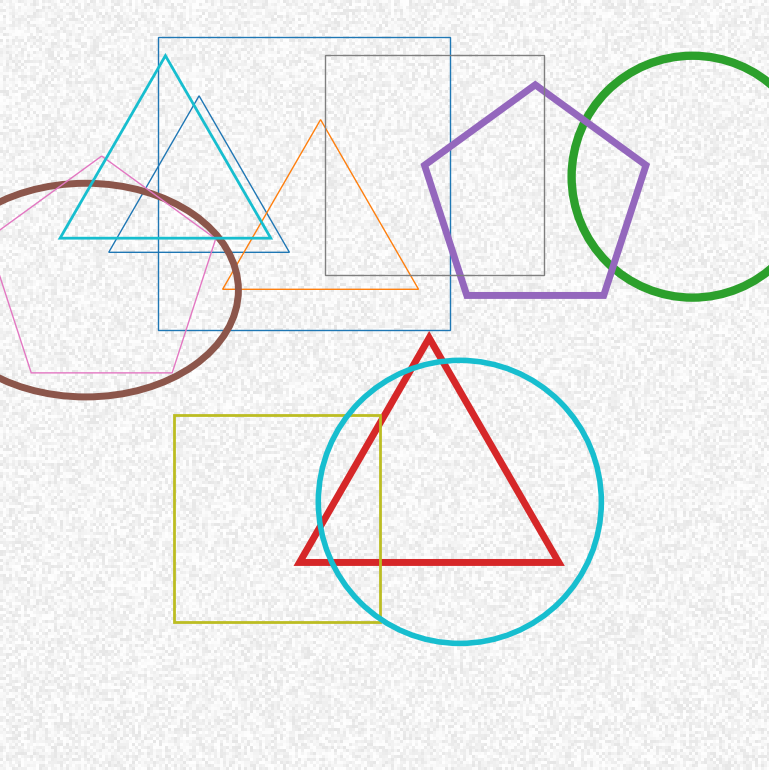[{"shape": "square", "thickness": 0.5, "radius": 0.95, "center": [0.395, 0.762]}, {"shape": "triangle", "thickness": 0.5, "radius": 0.68, "center": [0.259, 0.74]}, {"shape": "triangle", "thickness": 0.5, "radius": 0.73, "center": [0.416, 0.698]}, {"shape": "circle", "thickness": 3, "radius": 0.79, "center": [0.899, 0.771]}, {"shape": "triangle", "thickness": 2.5, "radius": 0.97, "center": [0.557, 0.367]}, {"shape": "pentagon", "thickness": 2.5, "radius": 0.76, "center": [0.695, 0.739]}, {"shape": "oval", "thickness": 2.5, "radius": 0.99, "center": [0.111, 0.623]}, {"shape": "pentagon", "thickness": 0.5, "radius": 0.78, "center": [0.132, 0.642]}, {"shape": "square", "thickness": 0.5, "radius": 0.71, "center": [0.564, 0.786]}, {"shape": "square", "thickness": 1, "radius": 0.67, "center": [0.36, 0.327]}, {"shape": "circle", "thickness": 2, "radius": 0.92, "center": [0.597, 0.348]}, {"shape": "triangle", "thickness": 1, "radius": 0.79, "center": [0.215, 0.77]}]